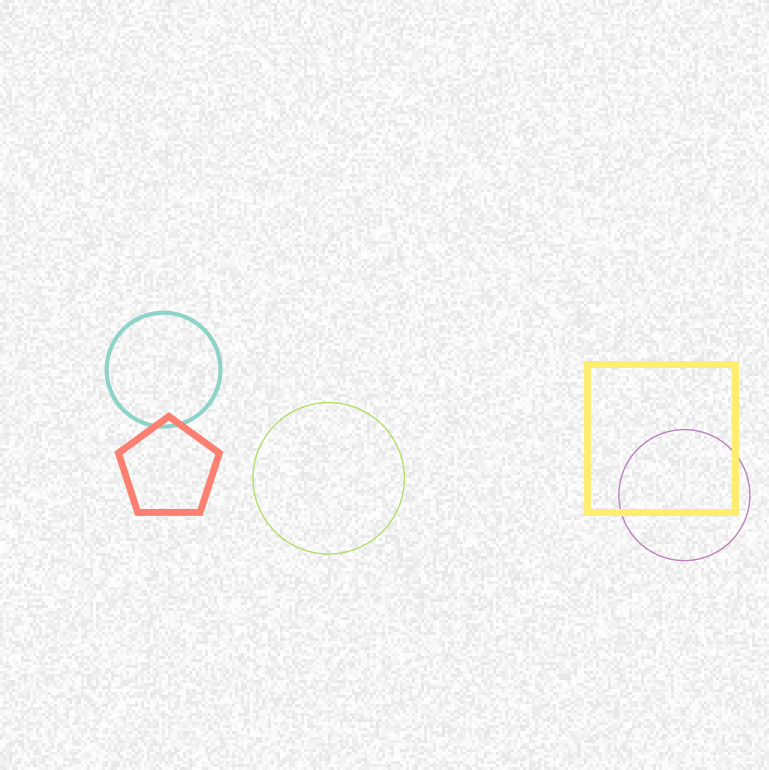[{"shape": "circle", "thickness": 1.5, "radius": 0.37, "center": [0.212, 0.52]}, {"shape": "pentagon", "thickness": 2.5, "radius": 0.34, "center": [0.219, 0.39]}, {"shape": "circle", "thickness": 0.5, "radius": 0.49, "center": [0.427, 0.379]}, {"shape": "circle", "thickness": 0.5, "radius": 0.43, "center": [0.889, 0.357]}, {"shape": "square", "thickness": 2.5, "radius": 0.48, "center": [0.859, 0.431]}]